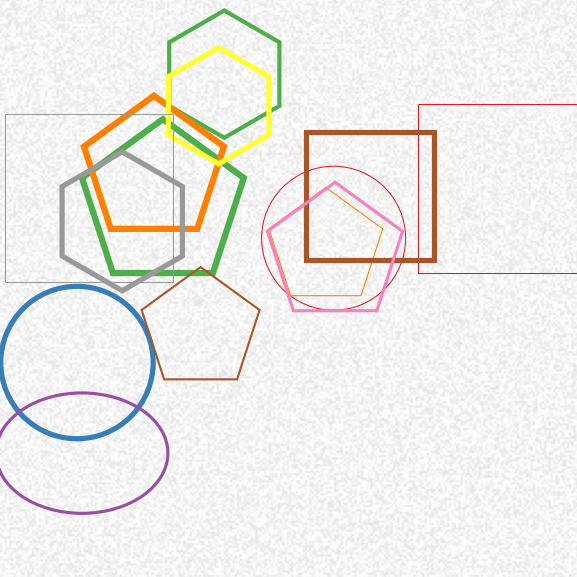[{"shape": "circle", "thickness": 0.5, "radius": 0.62, "center": [0.578, 0.587]}, {"shape": "square", "thickness": 0.5, "radius": 0.73, "center": [0.87, 0.672]}, {"shape": "circle", "thickness": 2.5, "radius": 0.66, "center": [0.133, 0.371]}, {"shape": "hexagon", "thickness": 2, "radius": 0.55, "center": [0.388, 0.871]}, {"shape": "pentagon", "thickness": 3, "radius": 0.74, "center": [0.282, 0.646]}, {"shape": "oval", "thickness": 1.5, "radius": 0.74, "center": [0.142, 0.214]}, {"shape": "pentagon", "thickness": 3, "radius": 0.64, "center": [0.267, 0.706]}, {"shape": "pentagon", "thickness": 0.5, "radius": 0.52, "center": [0.564, 0.571]}, {"shape": "hexagon", "thickness": 2.5, "radius": 0.5, "center": [0.379, 0.816]}, {"shape": "square", "thickness": 2.5, "radius": 0.55, "center": [0.641, 0.659]}, {"shape": "pentagon", "thickness": 1, "radius": 0.54, "center": [0.347, 0.429]}, {"shape": "pentagon", "thickness": 1.5, "radius": 0.61, "center": [0.58, 0.561]}, {"shape": "square", "thickness": 0.5, "radius": 0.73, "center": [0.154, 0.656]}, {"shape": "hexagon", "thickness": 2.5, "radius": 0.6, "center": [0.212, 0.616]}]